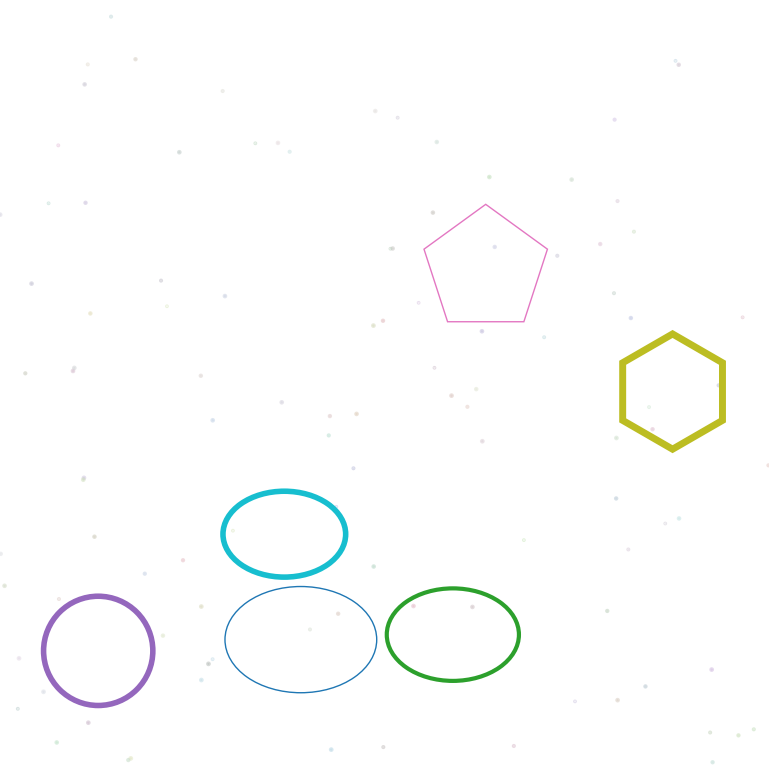[{"shape": "oval", "thickness": 0.5, "radius": 0.49, "center": [0.391, 0.169]}, {"shape": "oval", "thickness": 1.5, "radius": 0.43, "center": [0.588, 0.176]}, {"shape": "circle", "thickness": 2, "radius": 0.35, "center": [0.128, 0.155]}, {"shape": "pentagon", "thickness": 0.5, "radius": 0.42, "center": [0.631, 0.65]}, {"shape": "hexagon", "thickness": 2.5, "radius": 0.37, "center": [0.873, 0.491]}, {"shape": "oval", "thickness": 2, "radius": 0.4, "center": [0.369, 0.306]}]